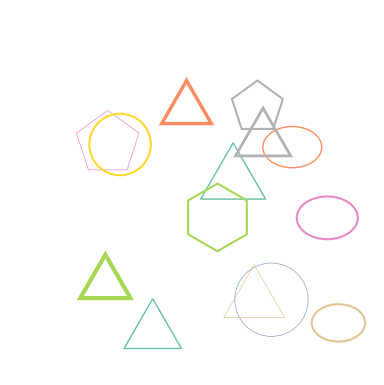[{"shape": "triangle", "thickness": 1, "radius": 0.43, "center": [0.397, 0.138]}, {"shape": "triangle", "thickness": 1, "radius": 0.49, "center": [0.606, 0.532]}, {"shape": "oval", "thickness": 1, "radius": 0.38, "center": [0.759, 0.618]}, {"shape": "triangle", "thickness": 2.5, "radius": 0.37, "center": [0.485, 0.716]}, {"shape": "circle", "thickness": 0.5, "radius": 0.48, "center": [0.705, 0.222]}, {"shape": "pentagon", "thickness": 0.5, "radius": 0.43, "center": [0.28, 0.628]}, {"shape": "oval", "thickness": 1.5, "radius": 0.4, "center": [0.85, 0.434]}, {"shape": "triangle", "thickness": 3, "radius": 0.38, "center": [0.274, 0.263]}, {"shape": "hexagon", "thickness": 1.5, "radius": 0.44, "center": [0.565, 0.435]}, {"shape": "circle", "thickness": 1.5, "radius": 0.4, "center": [0.312, 0.625]}, {"shape": "triangle", "thickness": 0.5, "radius": 0.46, "center": [0.66, 0.221]}, {"shape": "oval", "thickness": 1.5, "radius": 0.35, "center": [0.879, 0.161]}, {"shape": "pentagon", "thickness": 1.5, "radius": 0.35, "center": [0.669, 0.721]}, {"shape": "triangle", "thickness": 2, "radius": 0.41, "center": [0.683, 0.636]}]